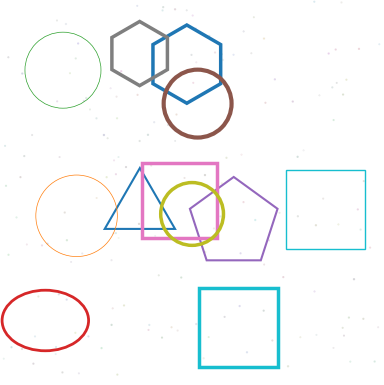[{"shape": "hexagon", "thickness": 2.5, "radius": 0.51, "center": [0.485, 0.833]}, {"shape": "triangle", "thickness": 1.5, "radius": 0.53, "center": [0.363, 0.458]}, {"shape": "circle", "thickness": 0.5, "radius": 0.53, "center": [0.199, 0.439]}, {"shape": "circle", "thickness": 0.5, "radius": 0.49, "center": [0.164, 0.818]}, {"shape": "oval", "thickness": 2, "radius": 0.56, "center": [0.118, 0.168]}, {"shape": "pentagon", "thickness": 1.5, "radius": 0.6, "center": [0.607, 0.421]}, {"shape": "circle", "thickness": 3, "radius": 0.44, "center": [0.513, 0.731]}, {"shape": "square", "thickness": 2.5, "radius": 0.49, "center": [0.467, 0.479]}, {"shape": "hexagon", "thickness": 2.5, "radius": 0.42, "center": [0.363, 0.861]}, {"shape": "circle", "thickness": 2.5, "radius": 0.41, "center": [0.499, 0.444]}, {"shape": "square", "thickness": 1, "radius": 0.51, "center": [0.846, 0.456]}, {"shape": "square", "thickness": 2.5, "radius": 0.51, "center": [0.618, 0.149]}]